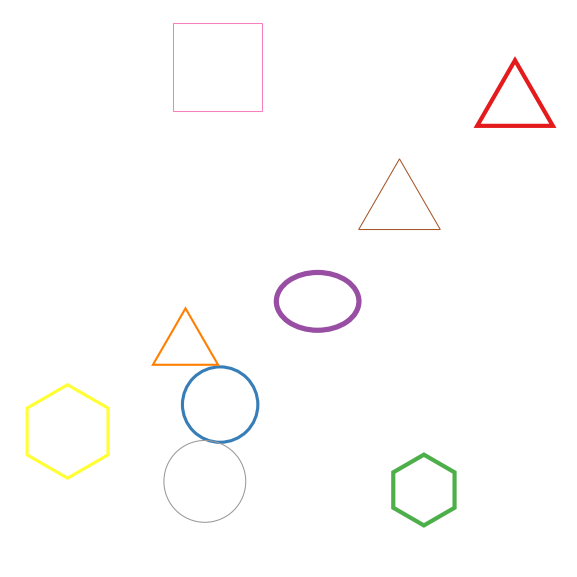[{"shape": "triangle", "thickness": 2, "radius": 0.38, "center": [0.892, 0.819]}, {"shape": "circle", "thickness": 1.5, "radius": 0.33, "center": [0.381, 0.299]}, {"shape": "hexagon", "thickness": 2, "radius": 0.31, "center": [0.734, 0.151]}, {"shape": "oval", "thickness": 2.5, "radius": 0.36, "center": [0.55, 0.477]}, {"shape": "triangle", "thickness": 1, "radius": 0.33, "center": [0.321, 0.4]}, {"shape": "hexagon", "thickness": 1.5, "radius": 0.4, "center": [0.117, 0.252]}, {"shape": "triangle", "thickness": 0.5, "radius": 0.41, "center": [0.692, 0.642]}, {"shape": "square", "thickness": 0.5, "radius": 0.38, "center": [0.377, 0.883]}, {"shape": "circle", "thickness": 0.5, "radius": 0.35, "center": [0.355, 0.166]}]